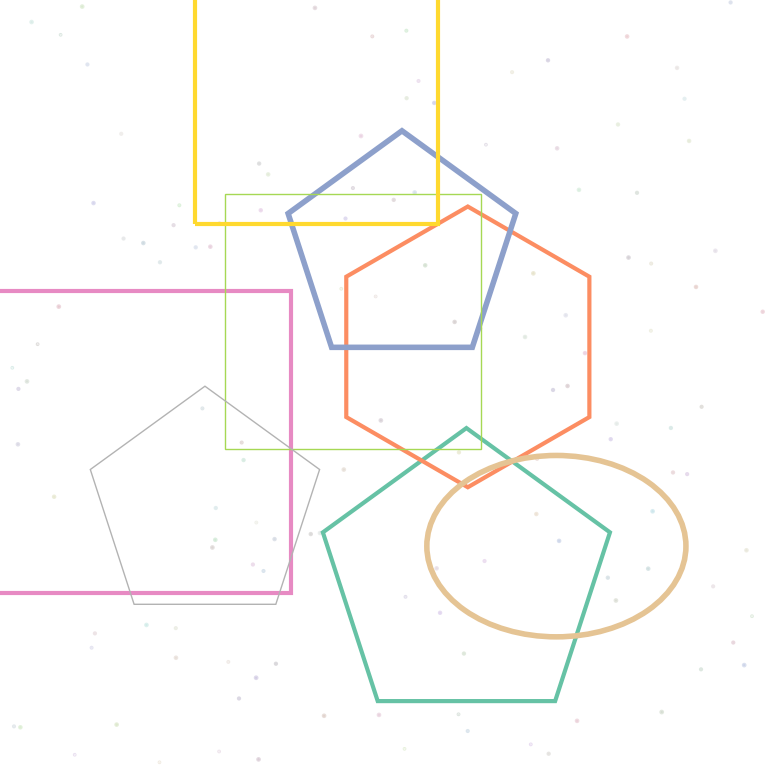[{"shape": "pentagon", "thickness": 1.5, "radius": 0.98, "center": [0.606, 0.248]}, {"shape": "hexagon", "thickness": 1.5, "radius": 0.91, "center": [0.608, 0.549]}, {"shape": "pentagon", "thickness": 2, "radius": 0.78, "center": [0.522, 0.675]}, {"shape": "square", "thickness": 1.5, "radius": 0.98, "center": [0.183, 0.426]}, {"shape": "square", "thickness": 0.5, "radius": 0.83, "center": [0.458, 0.583]}, {"shape": "square", "thickness": 1.5, "radius": 0.79, "center": [0.411, 0.867]}, {"shape": "oval", "thickness": 2, "radius": 0.84, "center": [0.723, 0.291]}, {"shape": "pentagon", "thickness": 0.5, "radius": 0.78, "center": [0.266, 0.342]}]